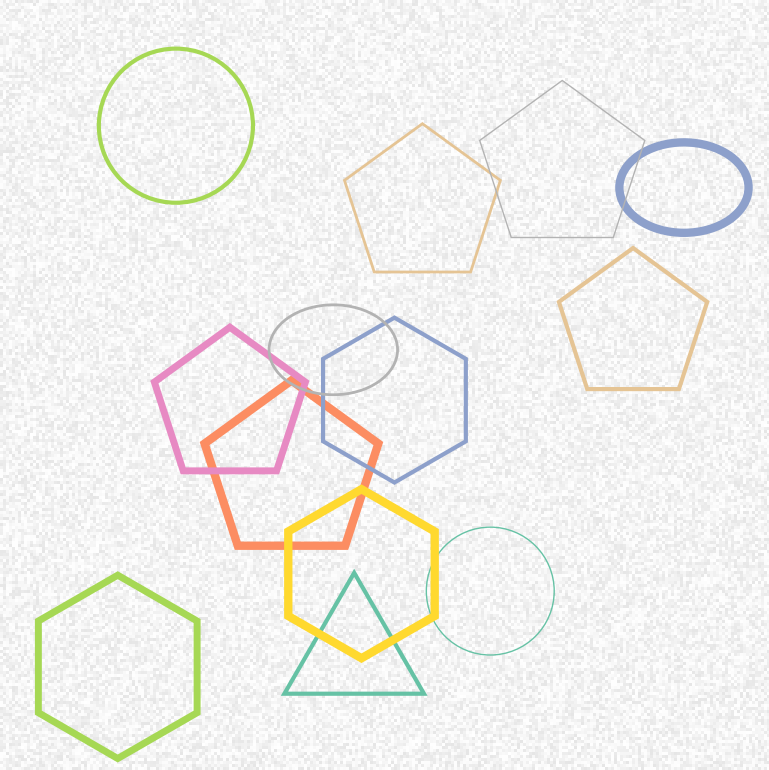[{"shape": "triangle", "thickness": 1.5, "radius": 0.52, "center": [0.46, 0.151]}, {"shape": "circle", "thickness": 0.5, "radius": 0.42, "center": [0.637, 0.232]}, {"shape": "pentagon", "thickness": 3, "radius": 0.59, "center": [0.379, 0.387]}, {"shape": "oval", "thickness": 3, "radius": 0.42, "center": [0.888, 0.756]}, {"shape": "hexagon", "thickness": 1.5, "radius": 0.54, "center": [0.512, 0.48]}, {"shape": "pentagon", "thickness": 2.5, "radius": 0.52, "center": [0.299, 0.472]}, {"shape": "hexagon", "thickness": 2.5, "radius": 0.6, "center": [0.153, 0.134]}, {"shape": "circle", "thickness": 1.5, "radius": 0.5, "center": [0.228, 0.837]}, {"shape": "hexagon", "thickness": 3, "radius": 0.55, "center": [0.469, 0.255]}, {"shape": "pentagon", "thickness": 1, "radius": 0.53, "center": [0.549, 0.733]}, {"shape": "pentagon", "thickness": 1.5, "radius": 0.51, "center": [0.822, 0.577]}, {"shape": "pentagon", "thickness": 0.5, "radius": 0.56, "center": [0.73, 0.783]}, {"shape": "oval", "thickness": 1, "radius": 0.42, "center": [0.433, 0.546]}]